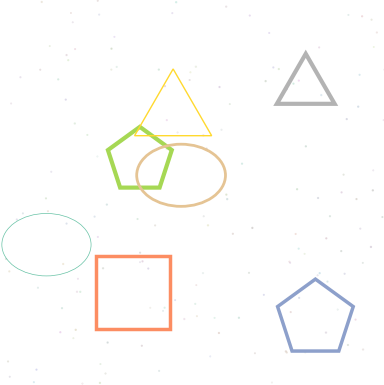[{"shape": "oval", "thickness": 0.5, "radius": 0.58, "center": [0.121, 0.364]}, {"shape": "square", "thickness": 2.5, "radius": 0.48, "center": [0.346, 0.24]}, {"shape": "pentagon", "thickness": 2.5, "radius": 0.52, "center": [0.819, 0.172]}, {"shape": "pentagon", "thickness": 3, "radius": 0.44, "center": [0.363, 0.583]}, {"shape": "triangle", "thickness": 1, "radius": 0.58, "center": [0.45, 0.705]}, {"shape": "oval", "thickness": 2, "radius": 0.58, "center": [0.47, 0.545]}, {"shape": "triangle", "thickness": 3, "radius": 0.43, "center": [0.794, 0.774]}]